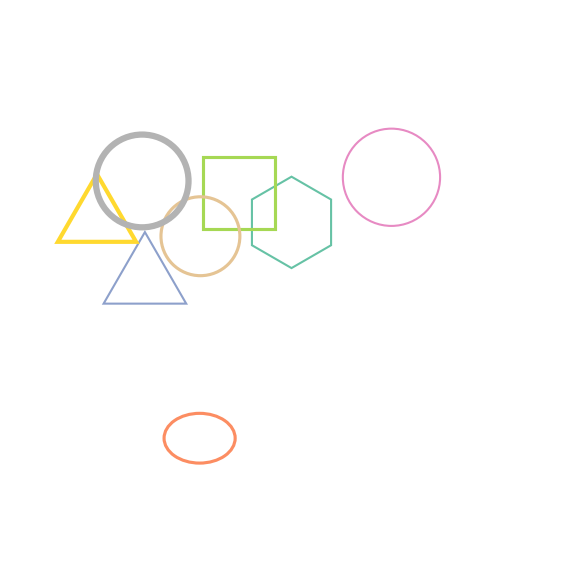[{"shape": "hexagon", "thickness": 1, "radius": 0.4, "center": [0.505, 0.614]}, {"shape": "oval", "thickness": 1.5, "radius": 0.31, "center": [0.346, 0.24]}, {"shape": "triangle", "thickness": 1, "radius": 0.41, "center": [0.251, 0.515]}, {"shape": "circle", "thickness": 1, "radius": 0.42, "center": [0.678, 0.692]}, {"shape": "square", "thickness": 1.5, "radius": 0.31, "center": [0.414, 0.666]}, {"shape": "triangle", "thickness": 2, "radius": 0.39, "center": [0.168, 0.62]}, {"shape": "circle", "thickness": 1.5, "radius": 0.34, "center": [0.347, 0.59]}, {"shape": "circle", "thickness": 3, "radius": 0.4, "center": [0.246, 0.686]}]